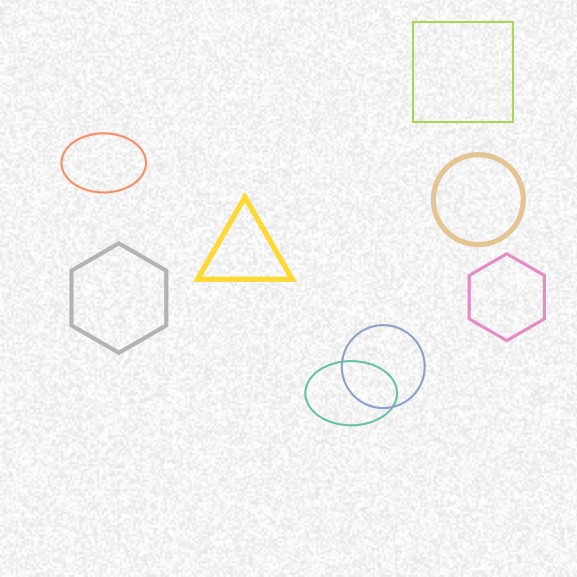[{"shape": "oval", "thickness": 1, "radius": 0.4, "center": [0.608, 0.318]}, {"shape": "oval", "thickness": 1, "radius": 0.37, "center": [0.18, 0.717]}, {"shape": "circle", "thickness": 1, "radius": 0.36, "center": [0.664, 0.364]}, {"shape": "hexagon", "thickness": 1.5, "radius": 0.38, "center": [0.878, 0.484]}, {"shape": "square", "thickness": 1, "radius": 0.44, "center": [0.802, 0.874]}, {"shape": "triangle", "thickness": 2.5, "radius": 0.47, "center": [0.424, 0.563]}, {"shape": "circle", "thickness": 2.5, "radius": 0.39, "center": [0.828, 0.653]}, {"shape": "hexagon", "thickness": 2, "radius": 0.47, "center": [0.206, 0.483]}]